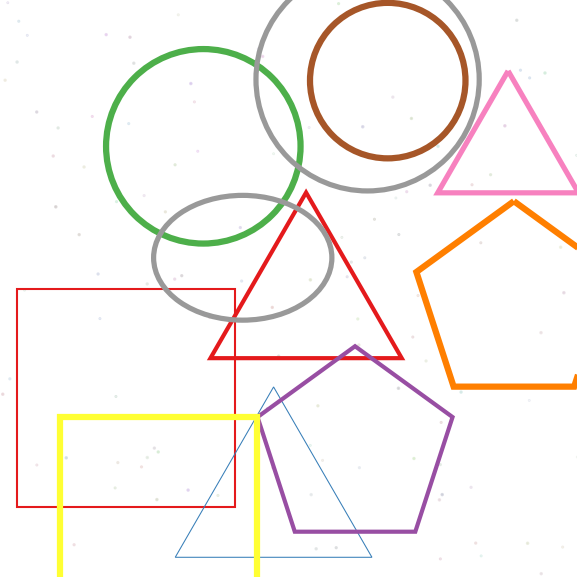[{"shape": "square", "thickness": 1, "radius": 0.95, "center": [0.218, 0.31]}, {"shape": "triangle", "thickness": 2, "radius": 0.96, "center": [0.53, 0.475]}, {"shape": "triangle", "thickness": 0.5, "radius": 0.98, "center": [0.474, 0.132]}, {"shape": "circle", "thickness": 3, "radius": 0.84, "center": [0.352, 0.746]}, {"shape": "pentagon", "thickness": 2, "radius": 0.89, "center": [0.615, 0.222]}, {"shape": "pentagon", "thickness": 3, "radius": 0.89, "center": [0.89, 0.473]}, {"shape": "square", "thickness": 3, "radius": 0.85, "center": [0.275, 0.107]}, {"shape": "circle", "thickness": 3, "radius": 0.67, "center": [0.671, 0.86]}, {"shape": "triangle", "thickness": 2.5, "radius": 0.7, "center": [0.88, 0.736]}, {"shape": "oval", "thickness": 2.5, "radius": 0.77, "center": [0.42, 0.553]}, {"shape": "circle", "thickness": 2.5, "radius": 0.97, "center": [0.637, 0.862]}]